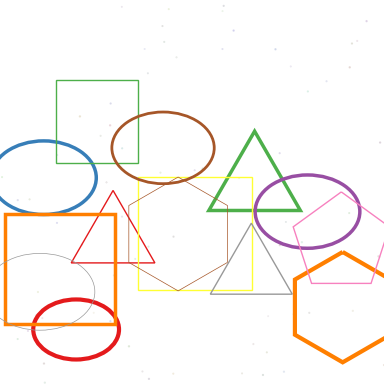[{"shape": "triangle", "thickness": 1, "radius": 0.63, "center": [0.294, 0.38]}, {"shape": "oval", "thickness": 3, "radius": 0.56, "center": [0.198, 0.144]}, {"shape": "oval", "thickness": 2.5, "radius": 0.68, "center": [0.113, 0.538]}, {"shape": "triangle", "thickness": 2.5, "radius": 0.69, "center": [0.661, 0.522]}, {"shape": "square", "thickness": 1, "radius": 0.54, "center": [0.251, 0.685]}, {"shape": "oval", "thickness": 2.5, "radius": 0.68, "center": [0.799, 0.45]}, {"shape": "square", "thickness": 2.5, "radius": 0.72, "center": [0.156, 0.302]}, {"shape": "hexagon", "thickness": 3, "radius": 0.72, "center": [0.89, 0.202]}, {"shape": "square", "thickness": 1, "radius": 0.74, "center": [0.506, 0.394]}, {"shape": "hexagon", "thickness": 0.5, "radius": 0.74, "center": [0.463, 0.392]}, {"shape": "oval", "thickness": 2, "radius": 0.66, "center": [0.423, 0.616]}, {"shape": "pentagon", "thickness": 1, "radius": 0.66, "center": [0.887, 0.37]}, {"shape": "oval", "thickness": 0.5, "radius": 0.71, "center": [0.104, 0.242]}, {"shape": "triangle", "thickness": 1, "radius": 0.61, "center": [0.653, 0.297]}]